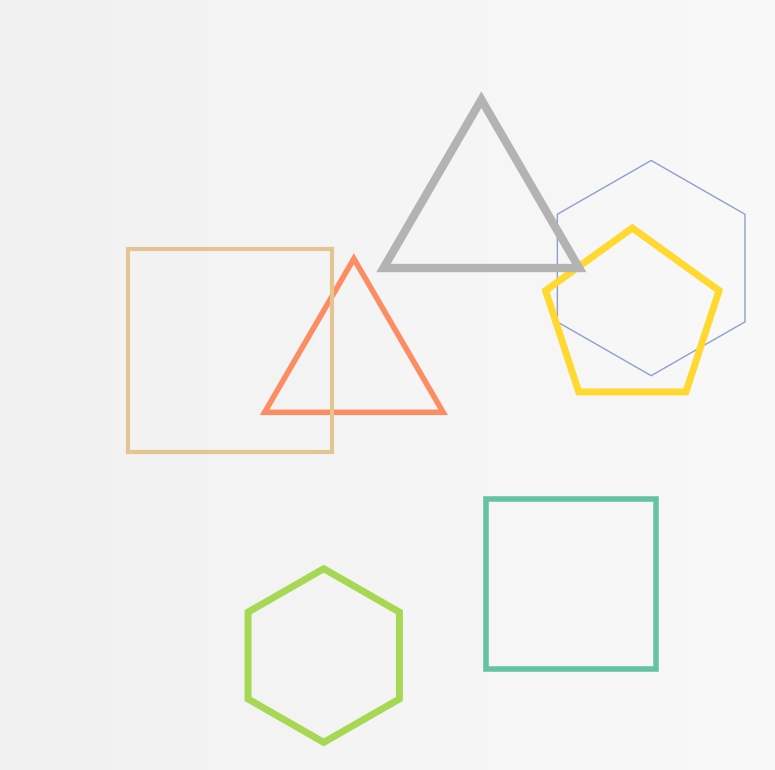[{"shape": "square", "thickness": 2, "radius": 0.55, "center": [0.737, 0.241]}, {"shape": "triangle", "thickness": 2, "radius": 0.67, "center": [0.457, 0.531]}, {"shape": "hexagon", "thickness": 0.5, "radius": 0.7, "center": [0.84, 0.652]}, {"shape": "hexagon", "thickness": 2.5, "radius": 0.56, "center": [0.418, 0.149]}, {"shape": "pentagon", "thickness": 2.5, "radius": 0.59, "center": [0.816, 0.586]}, {"shape": "square", "thickness": 1.5, "radius": 0.66, "center": [0.297, 0.545]}, {"shape": "triangle", "thickness": 3, "radius": 0.73, "center": [0.621, 0.725]}]